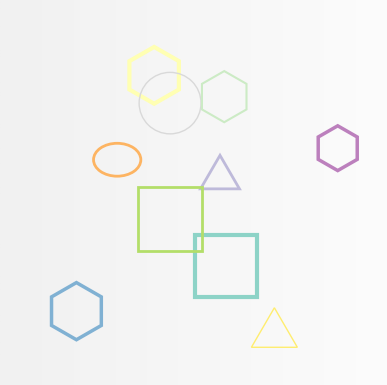[{"shape": "square", "thickness": 3, "radius": 0.4, "center": [0.584, 0.309]}, {"shape": "hexagon", "thickness": 3, "radius": 0.37, "center": [0.398, 0.804]}, {"shape": "triangle", "thickness": 2, "radius": 0.29, "center": [0.568, 0.538]}, {"shape": "hexagon", "thickness": 2.5, "radius": 0.37, "center": [0.197, 0.192]}, {"shape": "oval", "thickness": 2, "radius": 0.31, "center": [0.302, 0.585]}, {"shape": "square", "thickness": 2, "radius": 0.41, "center": [0.438, 0.431]}, {"shape": "circle", "thickness": 1, "radius": 0.4, "center": [0.439, 0.732]}, {"shape": "hexagon", "thickness": 2.5, "radius": 0.29, "center": [0.872, 0.615]}, {"shape": "hexagon", "thickness": 1.5, "radius": 0.33, "center": [0.579, 0.749]}, {"shape": "triangle", "thickness": 1, "radius": 0.34, "center": [0.708, 0.132]}]